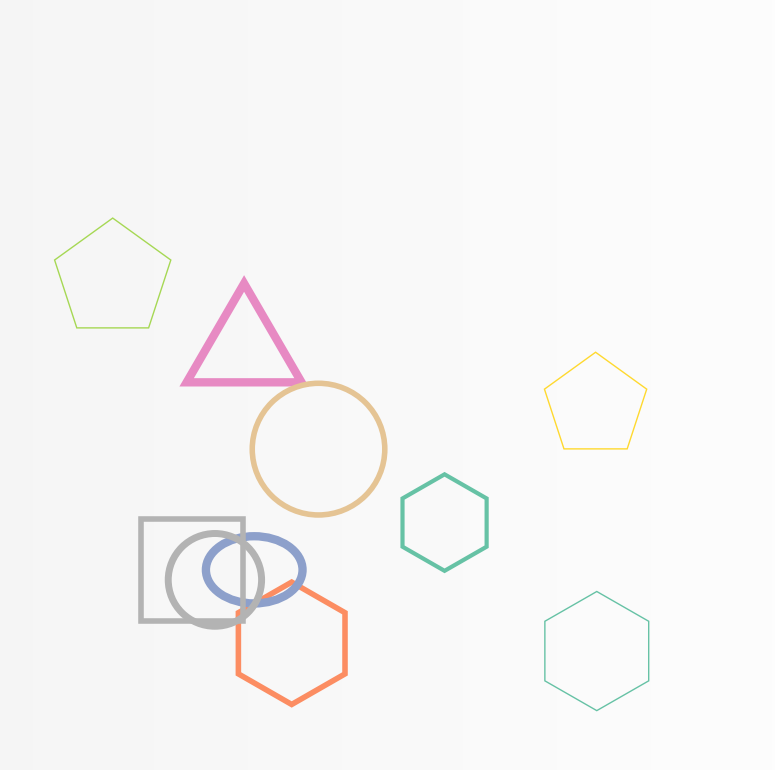[{"shape": "hexagon", "thickness": 0.5, "radius": 0.39, "center": [0.77, 0.154]}, {"shape": "hexagon", "thickness": 1.5, "radius": 0.31, "center": [0.574, 0.321]}, {"shape": "hexagon", "thickness": 2, "radius": 0.4, "center": [0.376, 0.165]}, {"shape": "oval", "thickness": 3, "radius": 0.31, "center": [0.328, 0.26]}, {"shape": "triangle", "thickness": 3, "radius": 0.43, "center": [0.315, 0.546]}, {"shape": "pentagon", "thickness": 0.5, "radius": 0.39, "center": [0.145, 0.638]}, {"shape": "pentagon", "thickness": 0.5, "radius": 0.35, "center": [0.768, 0.473]}, {"shape": "circle", "thickness": 2, "radius": 0.43, "center": [0.411, 0.417]}, {"shape": "circle", "thickness": 2.5, "radius": 0.3, "center": [0.277, 0.247]}, {"shape": "square", "thickness": 2, "radius": 0.33, "center": [0.248, 0.26]}]